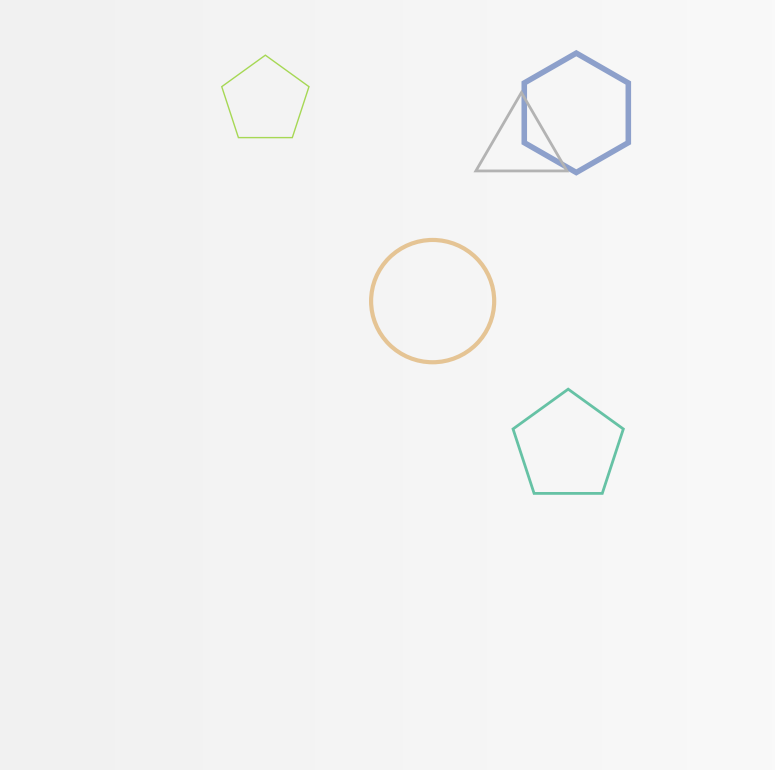[{"shape": "pentagon", "thickness": 1, "radius": 0.37, "center": [0.733, 0.42]}, {"shape": "hexagon", "thickness": 2, "radius": 0.39, "center": [0.744, 0.853]}, {"shape": "pentagon", "thickness": 0.5, "radius": 0.3, "center": [0.342, 0.869]}, {"shape": "circle", "thickness": 1.5, "radius": 0.4, "center": [0.558, 0.609]}, {"shape": "triangle", "thickness": 1, "radius": 0.34, "center": [0.673, 0.812]}]